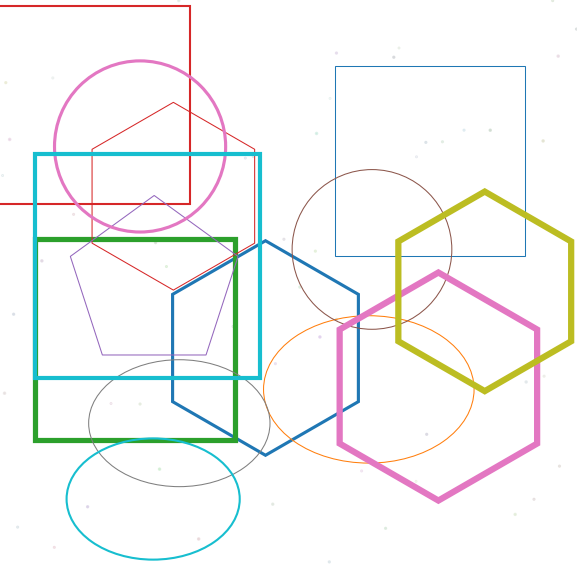[{"shape": "square", "thickness": 0.5, "radius": 0.82, "center": [0.744, 0.72]}, {"shape": "hexagon", "thickness": 1.5, "radius": 0.93, "center": [0.46, 0.397]}, {"shape": "oval", "thickness": 0.5, "radius": 0.91, "center": [0.639, 0.325]}, {"shape": "square", "thickness": 2.5, "radius": 0.87, "center": [0.234, 0.412]}, {"shape": "hexagon", "thickness": 0.5, "radius": 0.81, "center": [0.3, 0.659]}, {"shape": "square", "thickness": 1, "radius": 0.86, "center": [0.158, 0.818]}, {"shape": "pentagon", "thickness": 0.5, "radius": 0.76, "center": [0.267, 0.508]}, {"shape": "circle", "thickness": 0.5, "radius": 0.69, "center": [0.644, 0.567]}, {"shape": "circle", "thickness": 1.5, "radius": 0.74, "center": [0.243, 0.746]}, {"shape": "hexagon", "thickness": 3, "radius": 0.99, "center": [0.759, 0.33]}, {"shape": "oval", "thickness": 0.5, "radius": 0.79, "center": [0.311, 0.266]}, {"shape": "hexagon", "thickness": 3, "radius": 0.86, "center": [0.839, 0.495]}, {"shape": "oval", "thickness": 1, "radius": 0.75, "center": [0.265, 0.135]}, {"shape": "square", "thickness": 2, "radius": 0.97, "center": [0.256, 0.539]}]